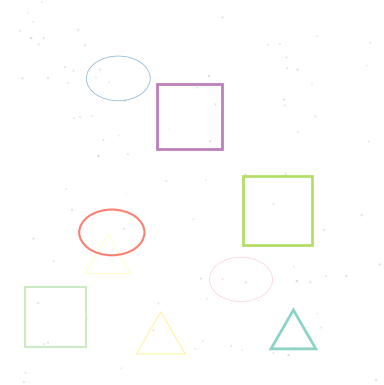[{"shape": "triangle", "thickness": 2, "radius": 0.34, "center": [0.762, 0.128]}, {"shape": "triangle", "thickness": 0.5, "radius": 0.34, "center": [0.281, 0.324]}, {"shape": "oval", "thickness": 1.5, "radius": 0.42, "center": [0.29, 0.396]}, {"shape": "oval", "thickness": 0.5, "radius": 0.41, "center": [0.307, 0.796]}, {"shape": "square", "thickness": 2, "radius": 0.45, "center": [0.721, 0.454]}, {"shape": "oval", "thickness": 0.5, "radius": 0.41, "center": [0.626, 0.274]}, {"shape": "square", "thickness": 2, "radius": 0.42, "center": [0.493, 0.698]}, {"shape": "square", "thickness": 1.5, "radius": 0.39, "center": [0.144, 0.177]}, {"shape": "triangle", "thickness": 0.5, "radius": 0.37, "center": [0.418, 0.117]}]